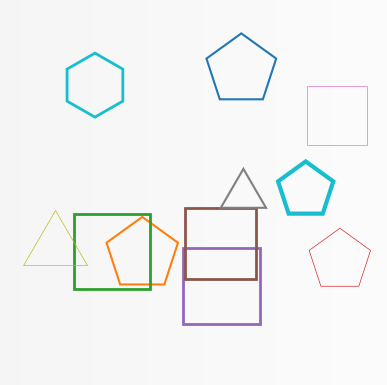[{"shape": "pentagon", "thickness": 1.5, "radius": 0.47, "center": [0.623, 0.819]}, {"shape": "pentagon", "thickness": 1.5, "radius": 0.48, "center": [0.367, 0.34]}, {"shape": "square", "thickness": 2, "radius": 0.49, "center": [0.289, 0.346]}, {"shape": "pentagon", "thickness": 0.5, "radius": 0.42, "center": [0.877, 0.324]}, {"shape": "square", "thickness": 2, "radius": 0.5, "center": [0.571, 0.257]}, {"shape": "square", "thickness": 2, "radius": 0.46, "center": [0.57, 0.367]}, {"shape": "square", "thickness": 0.5, "radius": 0.39, "center": [0.869, 0.7]}, {"shape": "triangle", "thickness": 1.5, "radius": 0.34, "center": [0.628, 0.494]}, {"shape": "triangle", "thickness": 0.5, "radius": 0.48, "center": [0.143, 0.358]}, {"shape": "pentagon", "thickness": 3, "radius": 0.37, "center": [0.789, 0.506]}, {"shape": "hexagon", "thickness": 2, "radius": 0.42, "center": [0.245, 0.779]}]